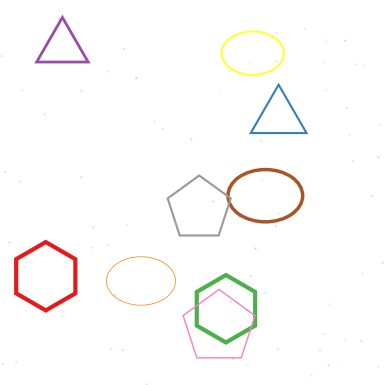[{"shape": "hexagon", "thickness": 3, "radius": 0.44, "center": [0.119, 0.282]}, {"shape": "triangle", "thickness": 1.5, "radius": 0.42, "center": [0.724, 0.696]}, {"shape": "hexagon", "thickness": 3, "radius": 0.44, "center": [0.587, 0.198]}, {"shape": "triangle", "thickness": 2, "radius": 0.39, "center": [0.162, 0.877]}, {"shape": "oval", "thickness": 0.5, "radius": 0.45, "center": [0.366, 0.27]}, {"shape": "oval", "thickness": 1.5, "radius": 0.4, "center": [0.657, 0.862]}, {"shape": "oval", "thickness": 2.5, "radius": 0.48, "center": [0.689, 0.492]}, {"shape": "pentagon", "thickness": 1, "radius": 0.49, "center": [0.569, 0.15]}, {"shape": "pentagon", "thickness": 1.5, "radius": 0.43, "center": [0.517, 0.458]}]